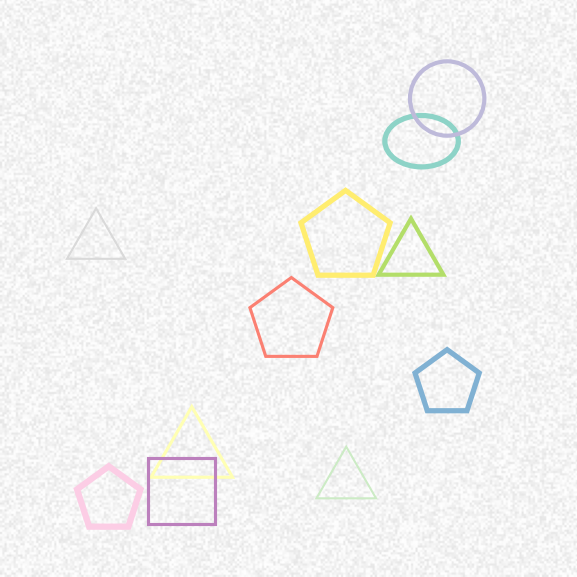[{"shape": "oval", "thickness": 2.5, "radius": 0.32, "center": [0.73, 0.755]}, {"shape": "triangle", "thickness": 1.5, "radius": 0.41, "center": [0.332, 0.213]}, {"shape": "circle", "thickness": 2, "radius": 0.32, "center": [0.774, 0.829]}, {"shape": "pentagon", "thickness": 1.5, "radius": 0.38, "center": [0.505, 0.443]}, {"shape": "pentagon", "thickness": 2.5, "radius": 0.29, "center": [0.774, 0.335]}, {"shape": "triangle", "thickness": 2, "radius": 0.32, "center": [0.712, 0.556]}, {"shape": "pentagon", "thickness": 3, "radius": 0.29, "center": [0.188, 0.134]}, {"shape": "triangle", "thickness": 1, "radius": 0.29, "center": [0.166, 0.58]}, {"shape": "square", "thickness": 1.5, "radius": 0.29, "center": [0.314, 0.149]}, {"shape": "triangle", "thickness": 1, "radius": 0.3, "center": [0.6, 0.166]}, {"shape": "pentagon", "thickness": 2.5, "radius": 0.41, "center": [0.598, 0.588]}]